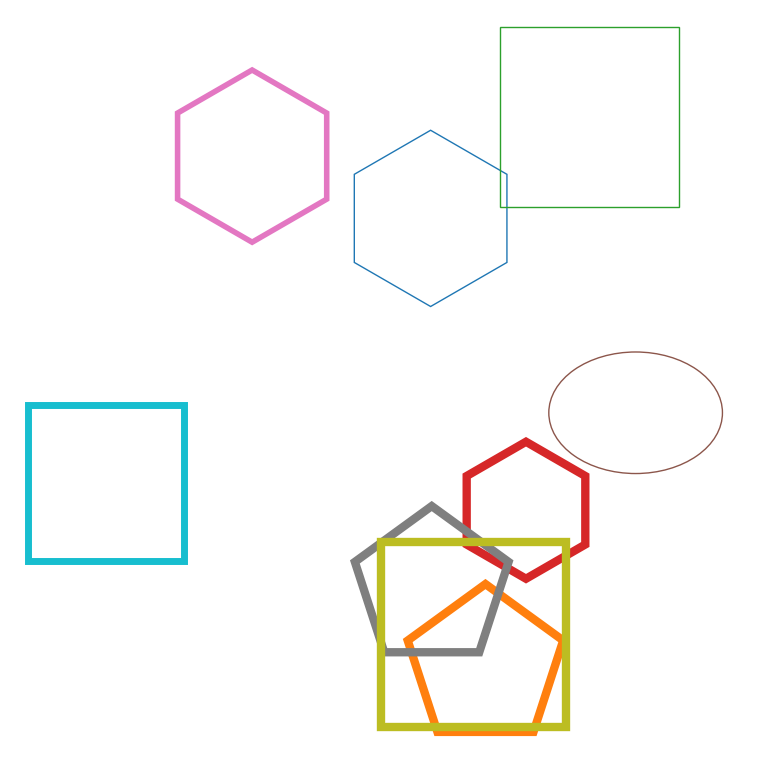[{"shape": "hexagon", "thickness": 0.5, "radius": 0.57, "center": [0.559, 0.716]}, {"shape": "pentagon", "thickness": 3, "radius": 0.53, "center": [0.63, 0.135]}, {"shape": "square", "thickness": 0.5, "radius": 0.58, "center": [0.766, 0.848]}, {"shape": "hexagon", "thickness": 3, "radius": 0.44, "center": [0.683, 0.337]}, {"shape": "oval", "thickness": 0.5, "radius": 0.56, "center": [0.825, 0.464]}, {"shape": "hexagon", "thickness": 2, "radius": 0.56, "center": [0.327, 0.797]}, {"shape": "pentagon", "thickness": 3, "radius": 0.52, "center": [0.561, 0.238]}, {"shape": "square", "thickness": 3, "radius": 0.6, "center": [0.614, 0.176]}, {"shape": "square", "thickness": 2.5, "radius": 0.5, "center": [0.138, 0.372]}]